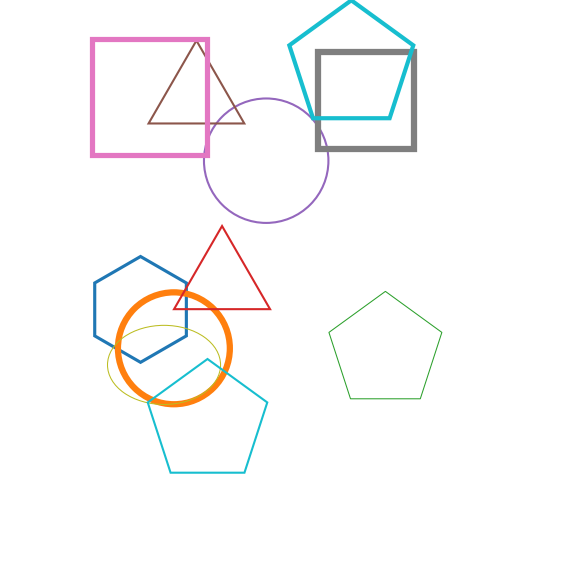[{"shape": "hexagon", "thickness": 1.5, "radius": 0.46, "center": [0.243, 0.463]}, {"shape": "circle", "thickness": 3, "radius": 0.48, "center": [0.301, 0.396]}, {"shape": "pentagon", "thickness": 0.5, "radius": 0.51, "center": [0.667, 0.392]}, {"shape": "triangle", "thickness": 1, "radius": 0.48, "center": [0.384, 0.512]}, {"shape": "circle", "thickness": 1, "radius": 0.54, "center": [0.461, 0.721]}, {"shape": "triangle", "thickness": 1, "radius": 0.48, "center": [0.34, 0.833]}, {"shape": "square", "thickness": 2.5, "radius": 0.5, "center": [0.259, 0.831]}, {"shape": "square", "thickness": 3, "radius": 0.42, "center": [0.633, 0.825]}, {"shape": "oval", "thickness": 0.5, "radius": 0.49, "center": [0.284, 0.367]}, {"shape": "pentagon", "thickness": 1, "radius": 0.54, "center": [0.359, 0.269]}, {"shape": "pentagon", "thickness": 2, "radius": 0.56, "center": [0.608, 0.886]}]